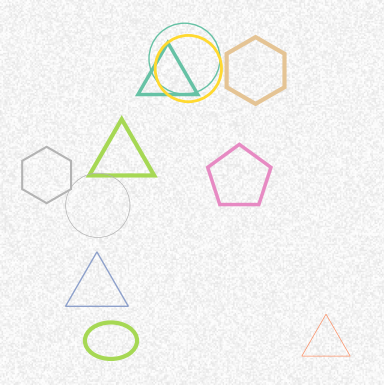[{"shape": "circle", "thickness": 1, "radius": 0.46, "center": [0.479, 0.848]}, {"shape": "triangle", "thickness": 2.5, "radius": 0.45, "center": [0.436, 0.799]}, {"shape": "triangle", "thickness": 0.5, "radius": 0.36, "center": [0.847, 0.111]}, {"shape": "triangle", "thickness": 1, "radius": 0.47, "center": [0.252, 0.251]}, {"shape": "pentagon", "thickness": 2.5, "radius": 0.43, "center": [0.622, 0.539]}, {"shape": "oval", "thickness": 3, "radius": 0.34, "center": [0.288, 0.115]}, {"shape": "triangle", "thickness": 3, "radius": 0.49, "center": [0.316, 0.593]}, {"shape": "circle", "thickness": 2, "radius": 0.43, "center": [0.489, 0.822]}, {"shape": "hexagon", "thickness": 3, "radius": 0.43, "center": [0.664, 0.817]}, {"shape": "circle", "thickness": 0.5, "radius": 0.42, "center": [0.254, 0.467]}, {"shape": "hexagon", "thickness": 1.5, "radius": 0.37, "center": [0.121, 0.545]}]